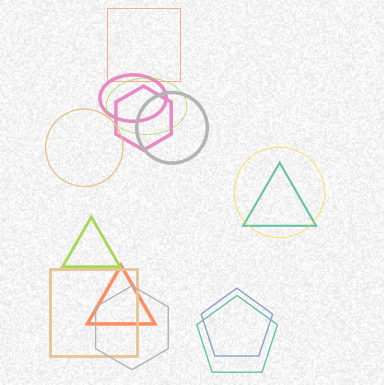[{"shape": "triangle", "thickness": 1.5, "radius": 0.55, "center": [0.726, 0.468]}, {"shape": "pentagon", "thickness": 1, "radius": 0.55, "center": [0.616, 0.122]}, {"shape": "square", "thickness": 0.5, "radius": 0.47, "center": [0.373, 0.884]}, {"shape": "triangle", "thickness": 2.5, "radius": 0.51, "center": [0.315, 0.209]}, {"shape": "pentagon", "thickness": 1, "radius": 0.49, "center": [0.615, 0.154]}, {"shape": "hexagon", "thickness": 2.5, "radius": 0.41, "center": [0.373, 0.693]}, {"shape": "oval", "thickness": 2.5, "radius": 0.43, "center": [0.346, 0.745]}, {"shape": "triangle", "thickness": 2, "radius": 0.43, "center": [0.237, 0.35]}, {"shape": "oval", "thickness": 0.5, "radius": 0.52, "center": [0.381, 0.724]}, {"shape": "circle", "thickness": 0.5, "radius": 0.59, "center": [0.726, 0.5]}, {"shape": "circle", "thickness": 1, "radius": 0.5, "center": [0.219, 0.616]}, {"shape": "square", "thickness": 2, "radius": 0.56, "center": [0.244, 0.187]}, {"shape": "hexagon", "thickness": 1, "radius": 0.54, "center": [0.343, 0.149]}, {"shape": "circle", "thickness": 2.5, "radius": 0.46, "center": [0.447, 0.668]}]